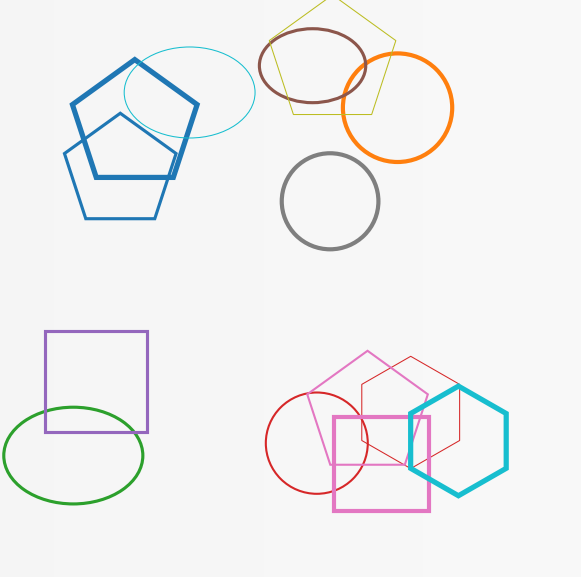[{"shape": "pentagon", "thickness": 2.5, "radius": 0.56, "center": [0.232, 0.783]}, {"shape": "pentagon", "thickness": 1.5, "radius": 0.5, "center": [0.207, 0.702]}, {"shape": "circle", "thickness": 2, "radius": 0.47, "center": [0.684, 0.813]}, {"shape": "oval", "thickness": 1.5, "radius": 0.6, "center": [0.126, 0.21]}, {"shape": "hexagon", "thickness": 0.5, "radius": 0.49, "center": [0.707, 0.285]}, {"shape": "circle", "thickness": 1, "radius": 0.44, "center": [0.545, 0.232]}, {"shape": "square", "thickness": 1.5, "radius": 0.44, "center": [0.165, 0.339]}, {"shape": "oval", "thickness": 1.5, "radius": 0.46, "center": [0.538, 0.885]}, {"shape": "pentagon", "thickness": 1, "radius": 0.55, "center": [0.632, 0.283]}, {"shape": "square", "thickness": 2, "radius": 0.41, "center": [0.657, 0.195]}, {"shape": "circle", "thickness": 2, "radius": 0.42, "center": [0.568, 0.651]}, {"shape": "pentagon", "thickness": 0.5, "radius": 0.57, "center": [0.572, 0.893]}, {"shape": "oval", "thickness": 0.5, "radius": 0.56, "center": [0.326, 0.839]}, {"shape": "hexagon", "thickness": 2.5, "radius": 0.47, "center": [0.789, 0.236]}]